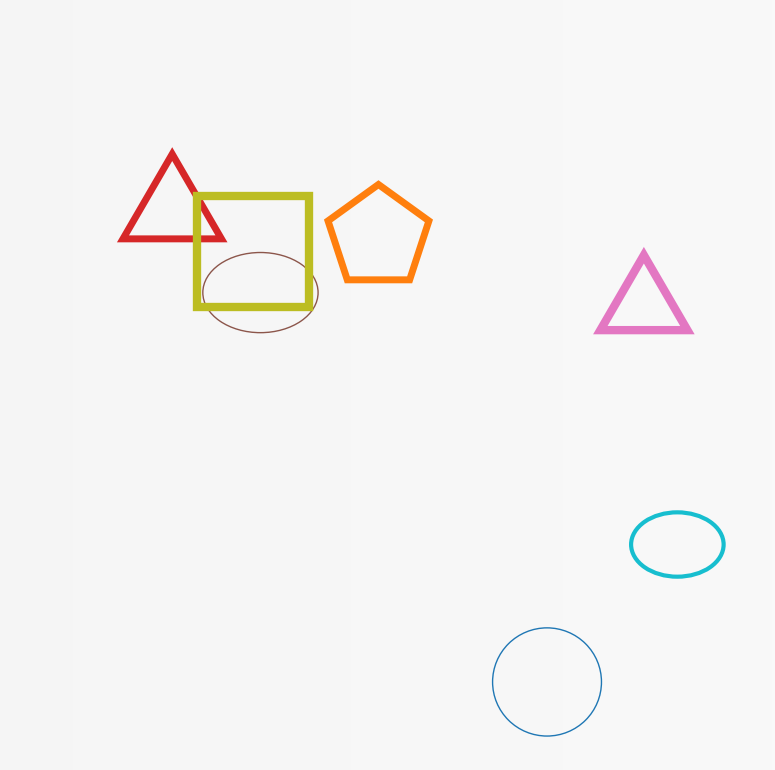[{"shape": "circle", "thickness": 0.5, "radius": 0.35, "center": [0.706, 0.114]}, {"shape": "pentagon", "thickness": 2.5, "radius": 0.34, "center": [0.488, 0.692]}, {"shape": "triangle", "thickness": 2.5, "radius": 0.37, "center": [0.222, 0.726]}, {"shape": "oval", "thickness": 0.5, "radius": 0.37, "center": [0.336, 0.62]}, {"shape": "triangle", "thickness": 3, "radius": 0.32, "center": [0.831, 0.604]}, {"shape": "square", "thickness": 3, "radius": 0.36, "center": [0.326, 0.673]}, {"shape": "oval", "thickness": 1.5, "radius": 0.3, "center": [0.874, 0.293]}]